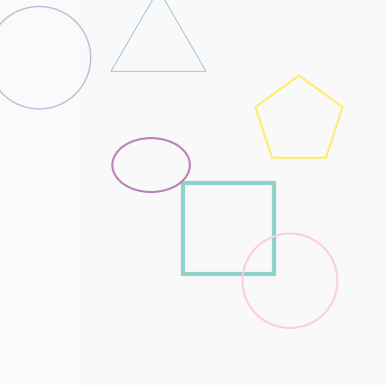[{"shape": "square", "thickness": 3, "radius": 0.59, "center": [0.589, 0.406]}, {"shape": "circle", "thickness": 1, "radius": 0.66, "center": [0.101, 0.85]}, {"shape": "triangle", "thickness": 0.5, "radius": 0.71, "center": [0.409, 0.886]}, {"shape": "circle", "thickness": 1.5, "radius": 0.61, "center": [0.748, 0.271]}, {"shape": "oval", "thickness": 1.5, "radius": 0.5, "center": [0.39, 0.571]}, {"shape": "pentagon", "thickness": 1.5, "radius": 0.59, "center": [0.772, 0.686]}]